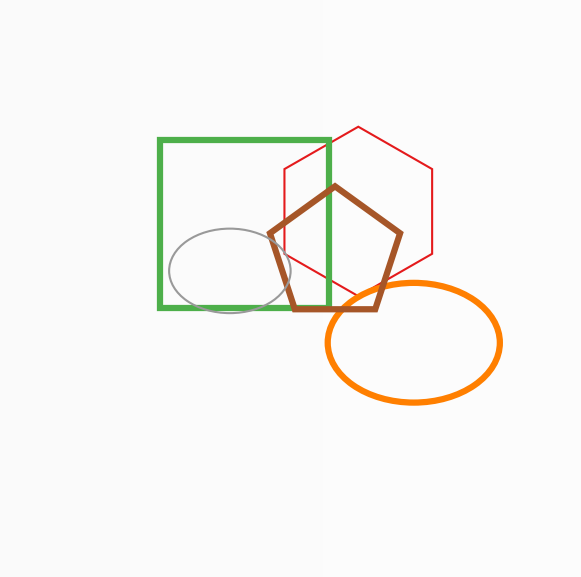[{"shape": "hexagon", "thickness": 1, "radius": 0.73, "center": [0.616, 0.633]}, {"shape": "square", "thickness": 3, "radius": 0.73, "center": [0.421, 0.611]}, {"shape": "oval", "thickness": 3, "radius": 0.74, "center": [0.712, 0.406]}, {"shape": "pentagon", "thickness": 3, "radius": 0.59, "center": [0.576, 0.559]}, {"shape": "oval", "thickness": 1, "radius": 0.52, "center": [0.395, 0.53]}]